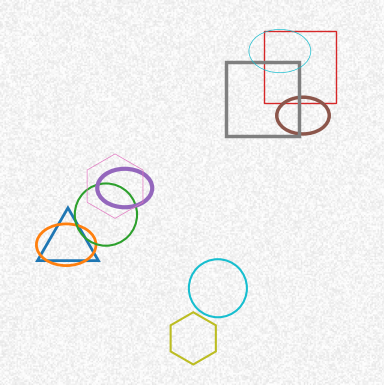[{"shape": "triangle", "thickness": 2, "radius": 0.46, "center": [0.176, 0.369]}, {"shape": "oval", "thickness": 2, "radius": 0.39, "center": [0.172, 0.364]}, {"shape": "circle", "thickness": 1.5, "radius": 0.4, "center": [0.275, 0.443]}, {"shape": "square", "thickness": 1, "radius": 0.47, "center": [0.78, 0.826]}, {"shape": "oval", "thickness": 3, "radius": 0.36, "center": [0.324, 0.512]}, {"shape": "oval", "thickness": 2.5, "radius": 0.34, "center": [0.787, 0.7]}, {"shape": "hexagon", "thickness": 0.5, "radius": 0.42, "center": [0.299, 0.517]}, {"shape": "square", "thickness": 2.5, "radius": 0.48, "center": [0.681, 0.742]}, {"shape": "hexagon", "thickness": 1.5, "radius": 0.34, "center": [0.502, 0.121]}, {"shape": "circle", "thickness": 1.5, "radius": 0.38, "center": [0.566, 0.251]}, {"shape": "oval", "thickness": 0.5, "radius": 0.4, "center": [0.727, 0.867]}]